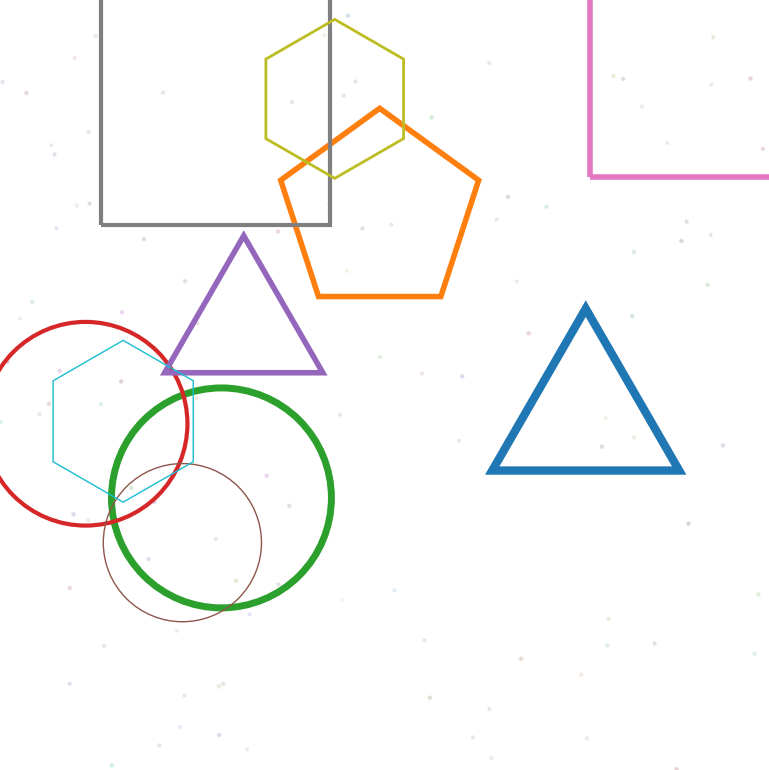[{"shape": "triangle", "thickness": 3, "radius": 0.7, "center": [0.761, 0.459]}, {"shape": "pentagon", "thickness": 2, "radius": 0.68, "center": [0.493, 0.724]}, {"shape": "circle", "thickness": 2.5, "radius": 0.71, "center": [0.288, 0.353]}, {"shape": "circle", "thickness": 1.5, "radius": 0.66, "center": [0.111, 0.45]}, {"shape": "triangle", "thickness": 2, "radius": 0.59, "center": [0.317, 0.575]}, {"shape": "circle", "thickness": 0.5, "radius": 0.51, "center": [0.237, 0.295]}, {"shape": "square", "thickness": 2, "radius": 0.62, "center": [0.89, 0.893]}, {"shape": "square", "thickness": 1.5, "radius": 0.74, "center": [0.28, 0.857]}, {"shape": "hexagon", "thickness": 1, "radius": 0.52, "center": [0.435, 0.872]}, {"shape": "hexagon", "thickness": 0.5, "radius": 0.53, "center": [0.16, 0.453]}]